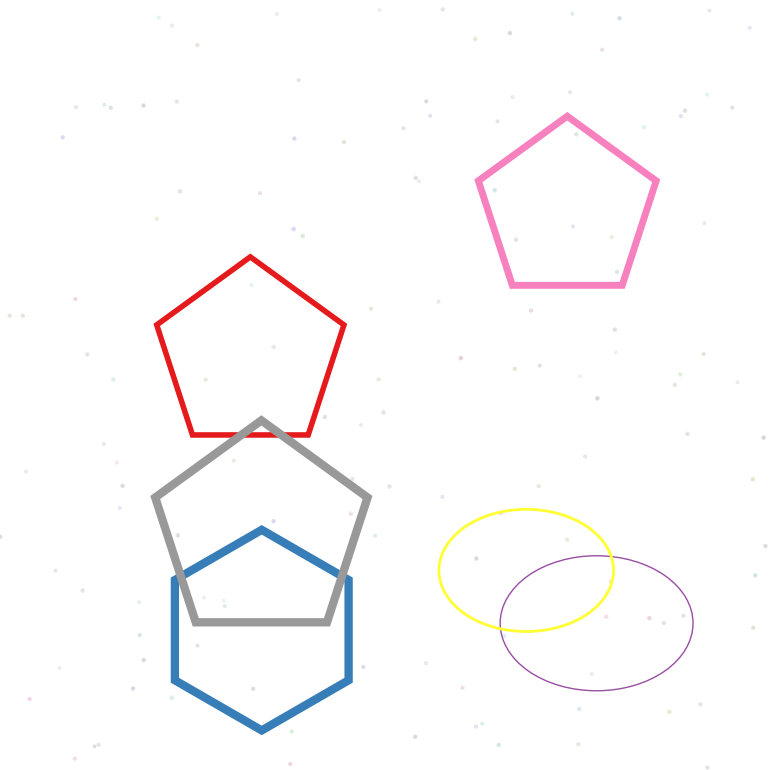[{"shape": "pentagon", "thickness": 2, "radius": 0.64, "center": [0.325, 0.539]}, {"shape": "hexagon", "thickness": 3, "radius": 0.65, "center": [0.34, 0.182]}, {"shape": "oval", "thickness": 0.5, "radius": 0.63, "center": [0.775, 0.191]}, {"shape": "oval", "thickness": 1, "radius": 0.57, "center": [0.683, 0.259]}, {"shape": "pentagon", "thickness": 2.5, "radius": 0.61, "center": [0.737, 0.728]}, {"shape": "pentagon", "thickness": 3, "radius": 0.72, "center": [0.339, 0.309]}]